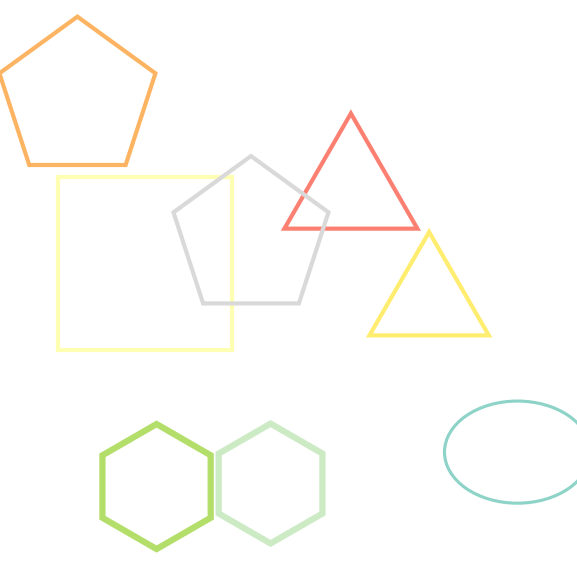[{"shape": "oval", "thickness": 1.5, "radius": 0.63, "center": [0.896, 0.216]}, {"shape": "square", "thickness": 2, "radius": 0.75, "center": [0.251, 0.543]}, {"shape": "triangle", "thickness": 2, "radius": 0.67, "center": [0.608, 0.67]}, {"shape": "pentagon", "thickness": 2, "radius": 0.71, "center": [0.134, 0.828]}, {"shape": "hexagon", "thickness": 3, "radius": 0.54, "center": [0.271, 0.157]}, {"shape": "pentagon", "thickness": 2, "radius": 0.71, "center": [0.435, 0.588]}, {"shape": "hexagon", "thickness": 3, "radius": 0.52, "center": [0.469, 0.162]}, {"shape": "triangle", "thickness": 2, "radius": 0.6, "center": [0.743, 0.478]}]